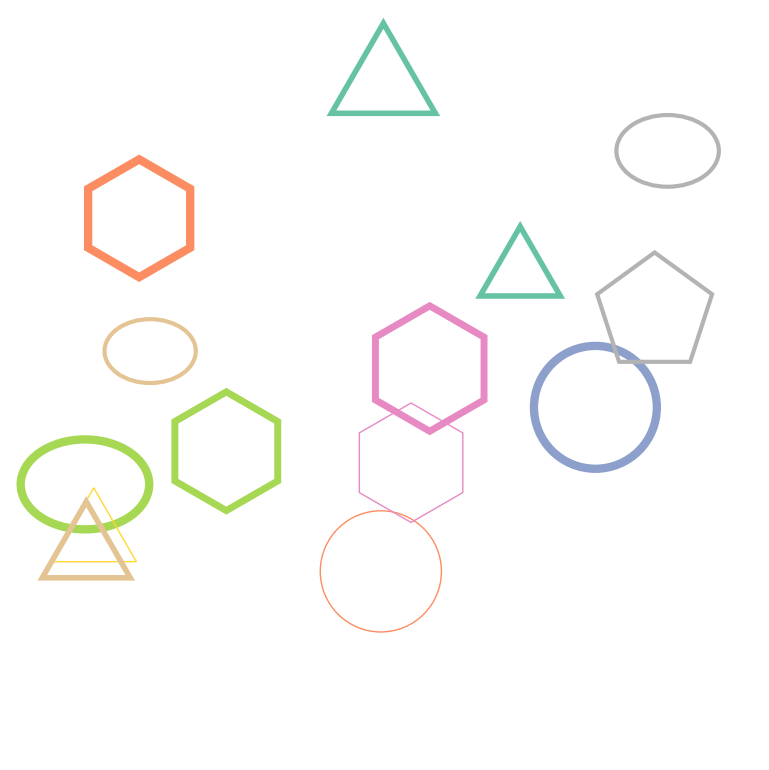[{"shape": "triangle", "thickness": 2, "radius": 0.39, "center": [0.498, 0.892]}, {"shape": "triangle", "thickness": 2, "radius": 0.3, "center": [0.676, 0.646]}, {"shape": "hexagon", "thickness": 3, "radius": 0.38, "center": [0.181, 0.717]}, {"shape": "circle", "thickness": 0.5, "radius": 0.39, "center": [0.495, 0.258]}, {"shape": "circle", "thickness": 3, "radius": 0.4, "center": [0.773, 0.471]}, {"shape": "hexagon", "thickness": 2.5, "radius": 0.41, "center": [0.558, 0.521]}, {"shape": "hexagon", "thickness": 0.5, "radius": 0.39, "center": [0.534, 0.399]}, {"shape": "oval", "thickness": 3, "radius": 0.42, "center": [0.11, 0.371]}, {"shape": "hexagon", "thickness": 2.5, "radius": 0.39, "center": [0.294, 0.414]}, {"shape": "triangle", "thickness": 0.5, "radius": 0.32, "center": [0.122, 0.303]}, {"shape": "oval", "thickness": 1.5, "radius": 0.3, "center": [0.195, 0.544]}, {"shape": "triangle", "thickness": 2, "radius": 0.33, "center": [0.112, 0.283]}, {"shape": "pentagon", "thickness": 1.5, "radius": 0.39, "center": [0.85, 0.594]}, {"shape": "oval", "thickness": 1.5, "radius": 0.33, "center": [0.867, 0.804]}]